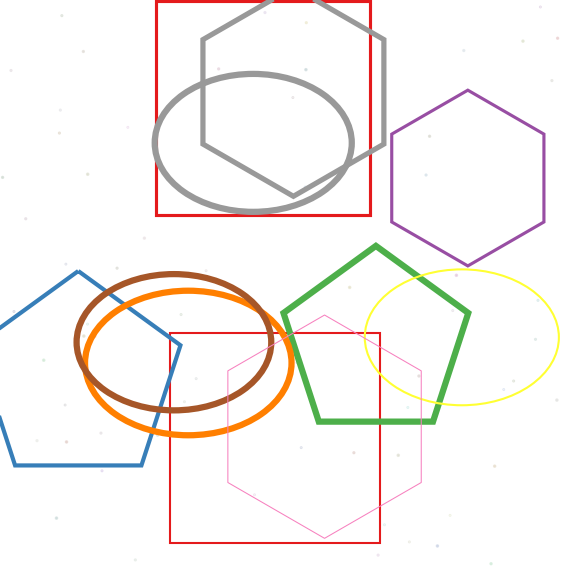[{"shape": "square", "thickness": 1.5, "radius": 0.93, "center": [0.456, 0.812]}, {"shape": "square", "thickness": 1, "radius": 0.91, "center": [0.476, 0.241]}, {"shape": "pentagon", "thickness": 2, "radius": 0.93, "center": [0.136, 0.344]}, {"shape": "pentagon", "thickness": 3, "radius": 0.84, "center": [0.651, 0.405]}, {"shape": "hexagon", "thickness": 1.5, "radius": 0.76, "center": [0.81, 0.691]}, {"shape": "oval", "thickness": 3, "radius": 0.89, "center": [0.326, 0.371]}, {"shape": "oval", "thickness": 1, "radius": 0.84, "center": [0.8, 0.415]}, {"shape": "oval", "thickness": 3, "radius": 0.84, "center": [0.301, 0.407]}, {"shape": "hexagon", "thickness": 0.5, "radius": 0.97, "center": [0.562, 0.26]}, {"shape": "oval", "thickness": 3, "radius": 0.85, "center": [0.439, 0.752]}, {"shape": "hexagon", "thickness": 2.5, "radius": 0.9, "center": [0.508, 0.84]}]